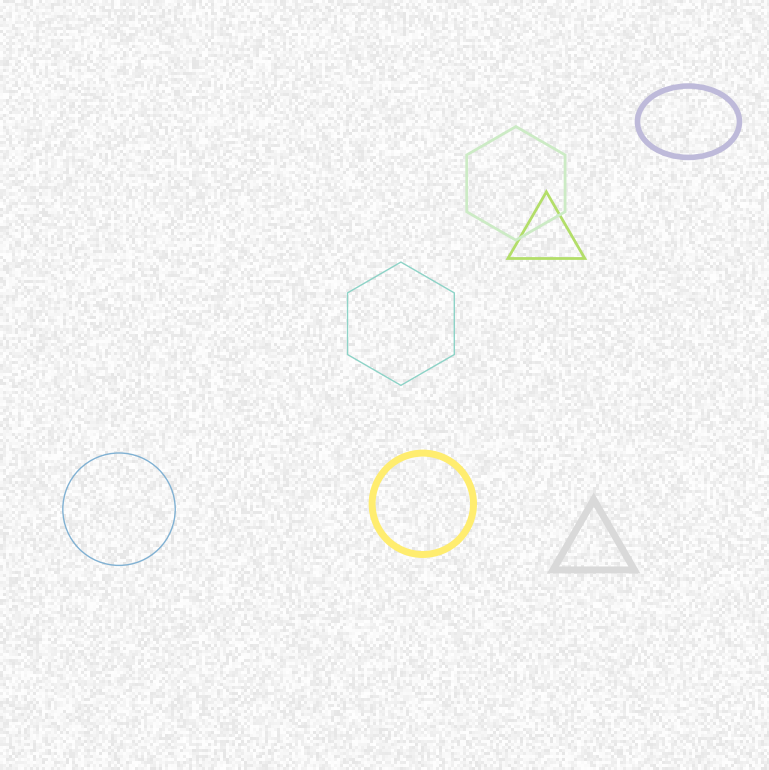[{"shape": "hexagon", "thickness": 0.5, "radius": 0.4, "center": [0.521, 0.58]}, {"shape": "oval", "thickness": 2, "radius": 0.33, "center": [0.894, 0.842]}, {"shape": "circle", "thickness": 0.5, "radius": 0.36, "center": [0.155, 0.339]}, {"shape": "triangle", "thickness": 1, "radius": 0.29, "center": [0.71, 0.693]}, {"shape": "triangle", "thickness": 2.5, "radius": 0.3, "center": [0.771, 0.29]}, {"shape": "hexagon", "thickness": 1, "radius": 0.37, "center": [0.67, 0.762]}, {"shape": "circle", "thickness": 2.5, "radius": 0.33, "center": [0.549, 0.346]}]